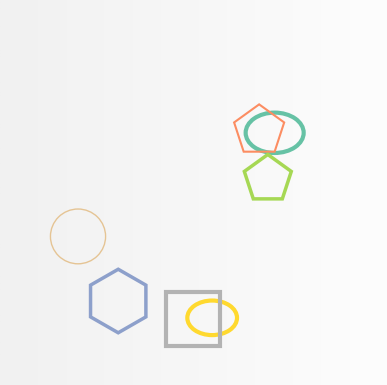[{"shape": "oval", "thickness": 3, "radius": 0.37, "center": [0.709, 0.655]}, {"shape": "pentagon", "thickness": 1.5, "radius": 0.34, "center": [0.669, 0.661]}, {"shape": "hexagon", "thickness": 2.5, "radius": 0.41, "center": [0.305, 0.218]}, {"shape": "pentagon", "thickness": 2.5, "radius": 0.32, "center": [0.691, 0.535]}, {"shape": "oval", "thickness": 3, "radius": 0.32, "center": [0.548, 0.174]}, {"shape": "circle", "thickness": 1, "radius": 0.36, "center": [0.201, 0.386]}, {"shape": "square", "thickness": 3, "radius": 0.35, "center": [0.498, 0.172]}]